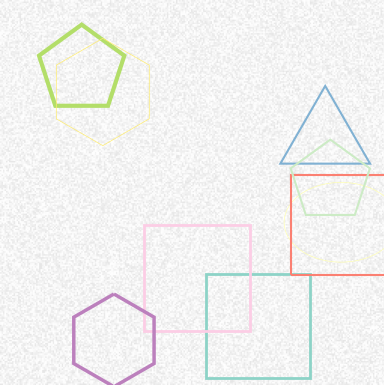[{"shape": "square", "thickness": 2, "radius": 0.68, "center": [0.67, 0.153]}, {"shape": "oval", "thickness": 0.5, "radius": 0.74, "center": [0.886, 0.423]}, {"shape": "square", "thickness": 1.5, "radius": 0.64, "center": [0.884, 0.416]}, {"shape": "triangle", "thickness": 1.5, "radius": 0.67, "center": [0.845, 0.642]}, {"shape": "pentagon", "thickness": 3, "radius": 0.58, "center": [0.212, 0.819]}, {"shape": "square", "thickness": 2, "radius": 0.69, "center": [0.511, 0.278]}, {"shape": "hexagon", "thickness": 2.5, "radius": 0.6, "center": [0.296, 0.116]}, {"shape": "pentagon", "thickness": 1.5, "radius": 0.54, "center": [0.858, 0.529]}, {"shape": "hexagon", "thickness": 0.5, "radius": 0.7, "center": [0.267, 0.761]}]